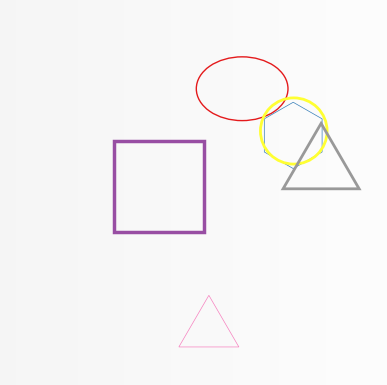[{"shape": "oval", "thickness": 1, "radius": 0.59, "center": [0.625, 0.77]}, {"shape": "hexagon", "thickness": 0.5, "radius": 0.43, "center": [0.757, 0.648]}, {"shape": "square", "thickness": 2.5, "radius": 0.59, "center": [0.411, 0.516]}, {"shape": "circle", "thickness": 2, "radius": 0.43, "center": [0.758, 0.66]}, {"shape": "triangle", "thickness": 0.5, "radius": 0.45, "center": [0.539, 0.144]}, {"shape": "triangle", "thickness": 2, "radius": 0.57, "center": [0.829, 0.566]}]